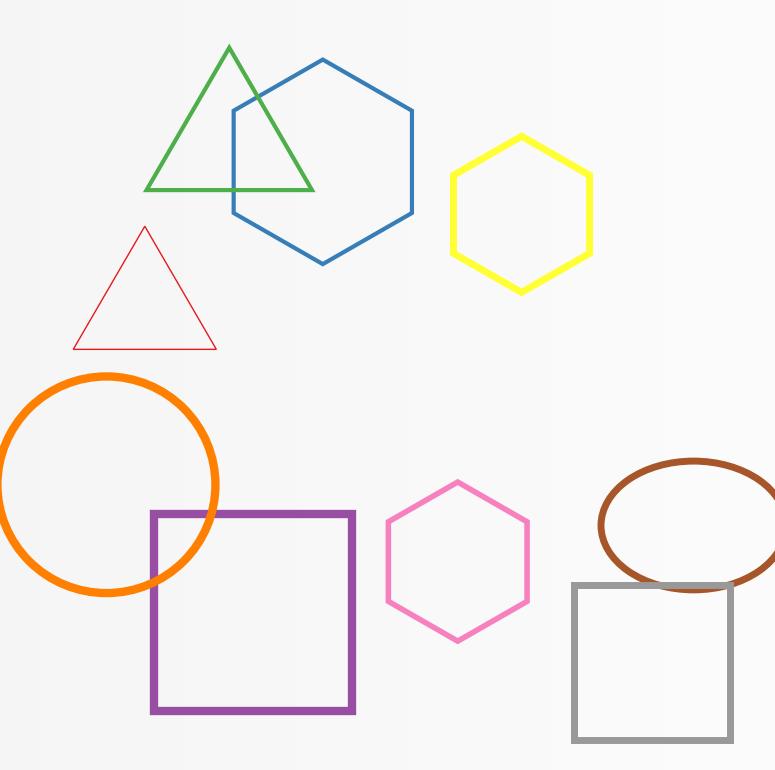[{"shape": "triangle", "thickness": 0.5, "radius": 0.53, "center": [0.187, 0.6]}, {"shape": "hexagon", "thickness": 1.5, "radius": 0.66, "center": [0.417, 0.79]}, {"shape": "triangle", "thickness": 1.5, "radius": 0.62, "center": [0.296, 0.815]}, {"shape": "square", "thickness": 3, "radius": 0.64, "center": [0.327, 0.205]}, {"shape": "circle", "thickness": 3, "radius": 0.7, "center": [0.137, 0.37]}, {"shape": "hexagon", "thickness": 2.5, "radius": 0.51, "center": [0.673, 0.722]}, {"shape": "oval", "thickness": 2.5, "radius": 0.6, "center": [0.895, 0.318]}, {"shape": "hexagon", "thickness": 2, "radius": 0.52, "center": [0.591, 0.271]}, {"shape": "square", "thickness": 2.5, "radius": 0.5, "center": [0.842, 0.14]}]